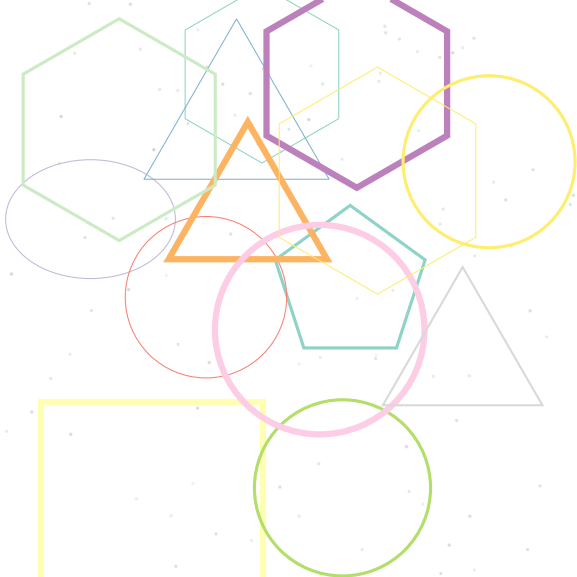[{"shape": "hexagon", "thickness": 0.5, "radius": 0.77, "center": [0.454, 0.87]}, {"shape": "pentagon", "thickness": 1.5, "radius": 0.68, "center": [0.606, 0.507]}, {"shape": "square", "thickness": 3, "radius": 0.96, "center": [0.263, 0.111]}, {"shape": "oval", "thickness": 0.5, "radius": 0.74, "center": [0.157, 0.62]}, {"shape": "circle", "thickness": 0.5, "radius": 0.7, "center": [0.357, 0.484]}, {"shape": "triangle", "thickness": 0.5, "radius": 0.93, "center": [0.41, 0.781]}, {"shape": "triangle", "thickness": 3, "radius": 0.79, "center": [0.429, 0.629]}, {"shape": "circle", "thickness": 1.5, "radius": 0.76, "center": [0.593, 0.154]}, {"shape": "circle", "thickness": 3, "radius": 0.91, "center": [0.554, 0.428]}, {"shape": "triangle", "thickness": 1, "radius": 0.8, "center": [0.801, 0.377]}, {"shape": "hexagon", "thickness": 3, "radius": 0.9, "center": [0.618, 0.855]}, {"shape": "hexagon", "thickness": 1.5, "radius": 0.96, "center": [0.206, 0.775]}, {"shape": "hexagon", "thickness": 0.5, "radius": 0.98, "center": [0.654, 0.686]}, {"shape": "circle", "thickness": 1.5, "radius": 0.74, "center": [0.847, 0.719]}]